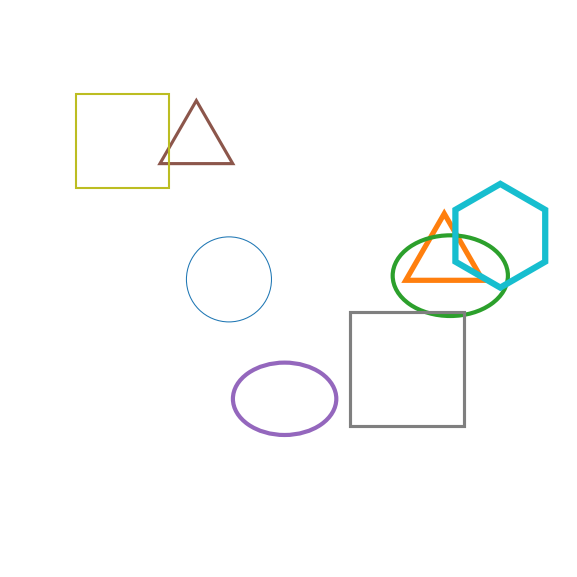[{"shape": "circle", "thickness": 0.5, "radius": 0.37, "center": [0.396, 0.515]}, {"shape": "triangle", "thickness": 2.5, "radius": 0.38, "center": [0.769, 0.552]}, {"shape": "oval", "thickness": 2, "radius": 0.5, "center": [0.78, 0.522]}, {"shape": "oval", "thickness": 2, "radius": 0.45, "center": [0.493, 0.309]}, {"shape": "triangle", "thickness": 1.5, "radius": 0.36, "center": [0.34, 0.752]}, {"shape": "square", "thickness": 1.5, "radius": 0.49, "center": [0.705, 0.36]}, {"shape": "square", "thickness": 1, "radius": 0.41, "center": [0.212, 0.755]}, {"shape": "hexagon", "thickness": 3, "radius": 0.45, "center": [0.866, 0.591]}]